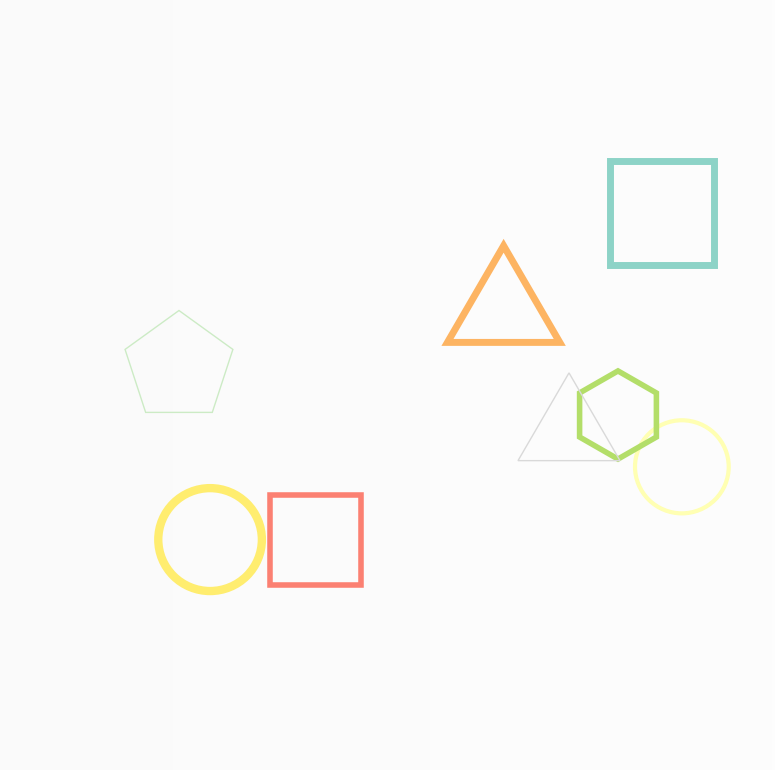[{"shape": "square", "thickness": 2.5, "radius": 0.34, "center": [0.854, 0.723]}, {"shape": "circle", "thickness": 1.5, "radius": 0.3, "center": [0.88, 0.394]}, {"shape": "square", "thickness": 2, "radius": 0.29, "center": [0.407, 0.299]}, {"shape": "triangle", "thickness": 2.5, "radius": 0.42, "center": [0.65, 0.597]}, {"shape": "hexagon", "thickness": 2, "radius": 0.29, "center": [0.797, 0.461]}, {"shape": "triangle", "thickness": 0.5, "radius": 0.38, "center": [0.734, 0.44]}, {"shape": "pentagon", "thickness": 0.5, "radius": 0.37, "center": [0.231, 0.524]}, {"shape": "circle", "thickness": 3, "radius": 0.33, "center": [0.271, 0.299]}]